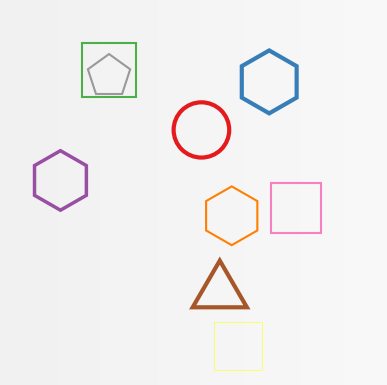[{"shape": "circle", "thickness": 3, "radius": 0.36, "center": [0.52, 0.662]}, {"shape": "hexagon", "thickness": 3, "radius": 0.41, "center": [0.695, 0.787]}, {"shape": "square", "thickness": 1.5, "radius": 0.35, "center": [0.281, 0.819]}, {"shape": "hexagon", "thickness": 2.5, "radius": 0.39, "center": [0.156, 0.531]}, {"shape": "hexagon", "thickness": 1.5, "radius": 0.38, "center": [0.598, 0.44]}, {"shape": "square", "thickness": 0.5, "radius": 0.31, "center": [0.615, 0.102]}, {"shape": "triangle", "thickness": 3, "radius": 0.4, "center": [0.567, 0.242]}, {"shape": "square", "thickness": 1.5, "radius": 0.33, "center": [0.764, 0.46]}, {"shape": "pentagon", "thickness": 1.5, "radius": 0.29, "center": [0.281, 0.802]}]